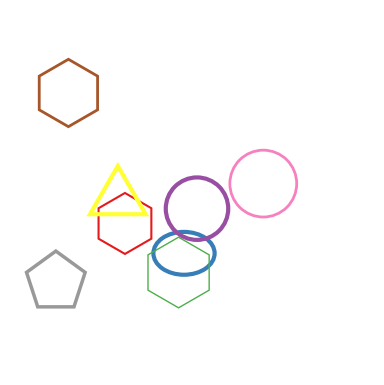[{"shape": "hexagon", "thickness": 1.5, "radius": 0.4, "center": [0.325, 0.42]}, {"shape": "oval", "thickness": 3, "radius": 0.4, "center": [0.478, 0.342]}, {"shape": "hexagon", "thickness": 1, "radius": 0.46, "center": [0.464, 0.292]}, {"shape": "circle", "thickness": 3, "radius": 0.41, "center": [0.512, 0.458]}, {"shape": "triangle", "thickness": 3, "radius": 0.42, "center": [0.306, 0.485]}, {"shape": "hexagon", "thickness": 2, "radius": 0.44, "center": [0.178, 0.759]}, {"shape": "circle", "thickness": 2, "radius": 0.43, "center": [0.684, 0.523]}, {"shape": "pentagon", "thickness": 2.5, "radius": 0.4, "center": [0.145, 0.268]}]